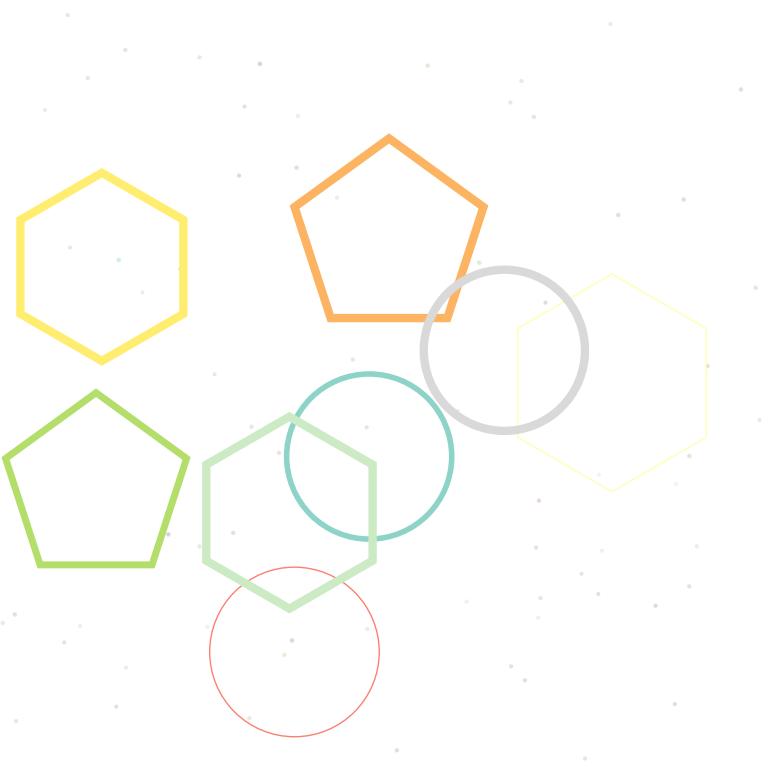[{"shape": "circle", "thickness": 2, "radius": 0.54, "center": [0.479, 0.407]}, {"shape": "hexagon", "thickness": 0.5, "radius": 0.71, "center": [0.795, 0.503]}, {"shape": "circle", "thickness": 0.5, "radius": 0.55, "center": [0.382, 0.153]}, {"shape": "pentagon", "thickness": 3, "radius": 0.64, "center": [0.505, 0.691]}, {"shape": "pentagon", "thickness": 2.5, "radius": 0.62, "center": [0.125, 0.366]}, {"shape": "circle", "thickness": 3, "radius": 0.52, "center": [0.655, 0.545]}, {"shape": "hexagon", "thickness": 3, "radius": 0.62, "center": [0.376, 0.334]}, {"shape": "hexagon", "thickness": 3, "radius": 0.61, "center": [0.132, 0.653]}]